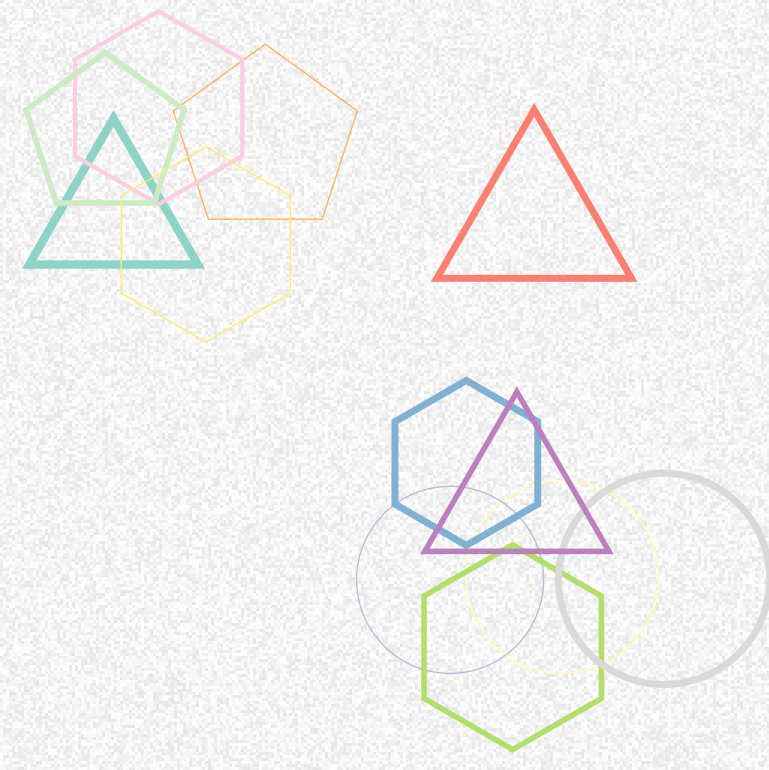[{"shape": "triangle", "thickness": 3, "radius": 0.63, "center": [0.147, 0.72]}, {"shape": "circle", "thickness": 0.5, "radius": 0.63, "center": [0.73, 0.251]}, {"shape": "circle", "thickness": 0.5, "radius": 0.61, "center": [0.585, 0.247]}, {"shape": "triangle", "thickness": 2.5, "radius": 0.73, "center": [0.694, 0.712]}, {"shape": "hexagon", "thickness": 2.5, "radius": 0.54, "center": [0.606, 0.399]}, {"shape": "pentagon", "thickness": 0.5, "radius": 0.63, "center": [0.345, 0.817]}, {"shape": "hexagon", "thickness": 2, "radius": 0.66, "center": [0.666, 0.159]}, {"shape": "hexagon", "thickness": 1.5, "radius": 0.63, "center": [0.206, 0.86]}, {"shape": "circle", "thickness": 2.5, "radius": 0.69, "center": [0.862, 0.248]}, {"shape": "triangle", "thickness": 2, "radius": 0.69, "center": [0.671, 0.353]}, {"shape": "pentagon", "thickness": 2, "radius": 0.54, "center": [0.137, 0.824]}, {"shape": "hexagon", "thickness": 0.5, "radius": 0.63, "center": [0.267, 0.683]}]